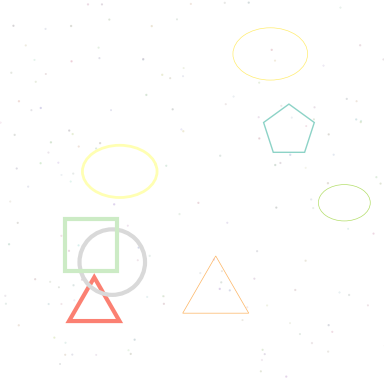[{"shape": "pentagon", "thickness": 1, "radius": 0.35, "center": [0.751, 0.66]}, {"shape": "oval", "thickness": 2, "radius": 0.48, "center": [0.311, 0.555]}, {"shape": "triangle", "thickness": 3, "radius": 0.38, "center": [0.245, 0.204]}, {"shape": "triangle", "thickness": 0.5, "radius": 0.5, "center": [0.56, 0.236]}, {"shape": "oval", "thickness": 0.5, "radius": 0.34, "center": [0.894, 0.473]}, {"shape": "circle", "thickness": 3, "radius": 0.43, "center": [0.292, 0.319]}, {"shape": "square", "thickness": 3, "radius": 0.34, "center": [0.236, 0.363]}, {"shape": "oval", "thickness": 0.5, "radius": 0.49, "center": [0.702, 0.86]}]